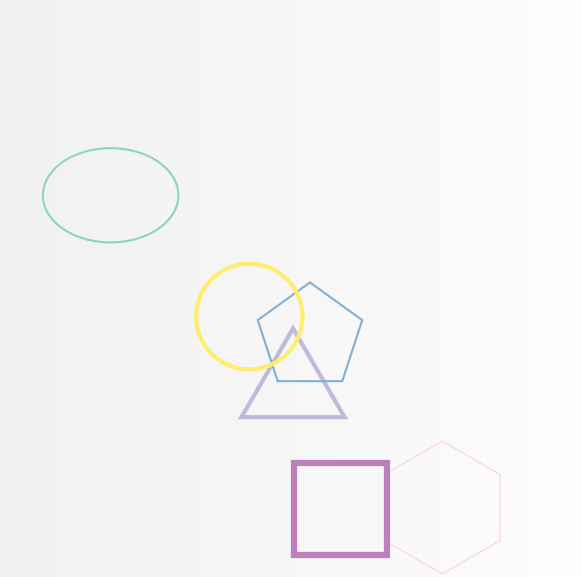[{"shape": "oval", "thickness": 1, "radius": 0.58, "center": [0.19, 0.661]}, {"shape": "triangle", "thickness": 2, "radius": 0.51, "center": [0.504, 0.328]}, {"shape": "pentagon", "thickness": 1, "radius": 0.47, "center": [0.533, 0.416]}, {"shape": "hexagon", "thickness": 0.5, "radius": 0.57, "center": [0.761, 0.12]}, {"shape": "square", "thickness": 3, "radius": 0.4, "center": [0.586, 0.118]}, {"shape": "circle", "thickness": 2, "radius": 0.46, "center": [0.429, 0.451]}]